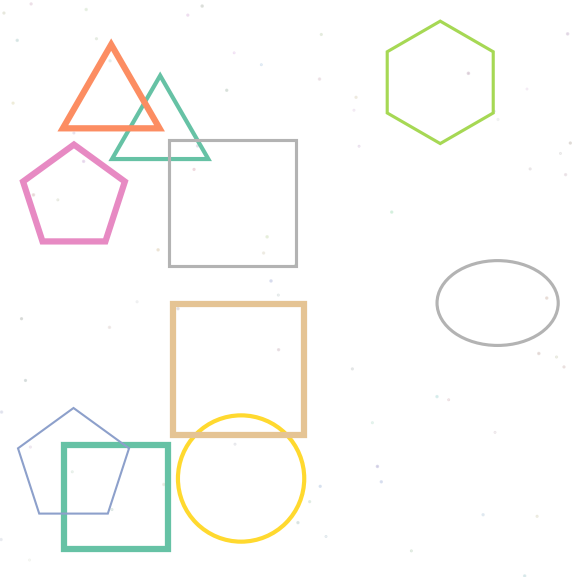[{"shape": "triangle", "thickness": 2, "radius": 0.48, "center": [0.277, 0.772]}, {"shape": "square", "thickness": 3, "radius": 0.45, "center": [0.201, 0.139]}, {"shape": "triangle", "thickness": 3, "radius": 0.48, "center": [0.193, 0.825]}, {"shape": "pentagon", "thickness": 1, "radius": 0.51, "center": [0.127, 0.192]}, {"shape": "pentagon", "thickness": 3, "radius": 0.46, "center": [0.128, 0.656]}, {"shape": "hexagon", "thickness": 1.5, "radius": 0.53, "center": [0.762, 0.857]}, {"shape": "circle", "thickness": 2, "radius": 0.55, "center": [0.417, 0.171]}, {"shape": "square", "thickness": 3, "radius": 0.57, "center": [0.413, 0.36]}, {"shape": "oval", "thickness": 1.5, "radius": 0.52, "center": [0.862, 0.474]}, {"shape": "square", "thickness": 1.5, "radius": 0.55, "center": [0.403, 0.648]}]